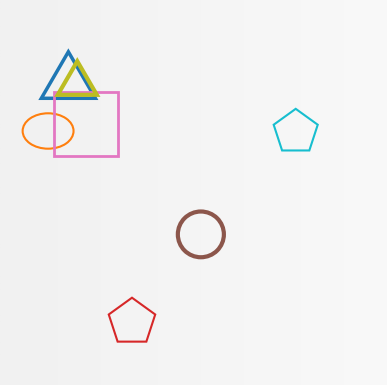[{"shape": "triangle", "thickness": 2.5, "radius": 0.4, "center": [0.176, 0.785]}, {"shape": "oval", "thickness": 1.5, "radius": 0.33, "center": [0.124, 0.66]}, {"shape": "pentagon", "thickness": 1.5, "radius": 0.32, "center": [0.341, 0.164]}, {"shape": "circle", "thickness": 3, "radius": 0.3, "center": [0.518, 0.391]}, {"shape": "square", "thickness": 2, "radius": 0.42, "center": [0.222, 0.677]}, {"shape": "triangle", "thickness": 3, "radius": 0.29, "center": [0.199, 0.783]}, {"shape": "pentagon", "thickness": 1.5, "radius": 0.3, "center": [0.763, 0.658]}]